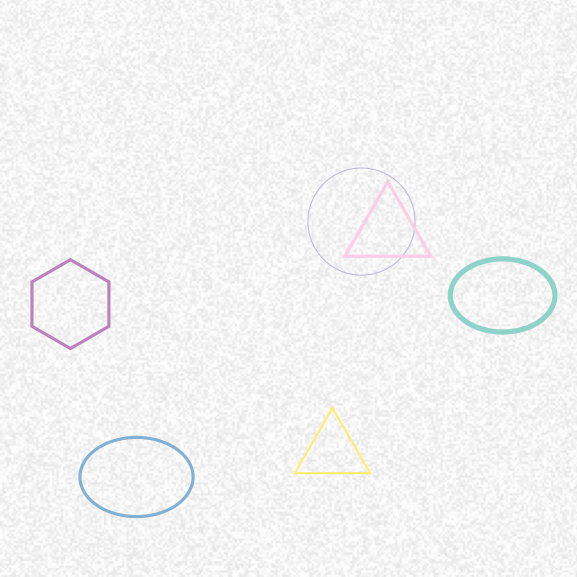[{"shape": "oval", "thickness": 2.5, "radius": 0.45, "center": [0.87, 0.488]}, {"shape": "circle", "thickness": 0.5, "radius": 0.46, "center": [0.626, 0.615]}, {"shape": "oval", "thickness": 1.5, "radius": 0.49, "center": [0.236, 0.173]}, {"shape": "triangle", "thickness": 1.5, "radius": 0.43, "center": [0.672, 0.598]}, {"shape": "hexagon", "thickness": 1.5, "radius": 0.38, "center": [0.122, 0.473]}, {"shape": "triangle", "thickness": 1, "radius": 0.38, "center": [0.576, 0.217]}]